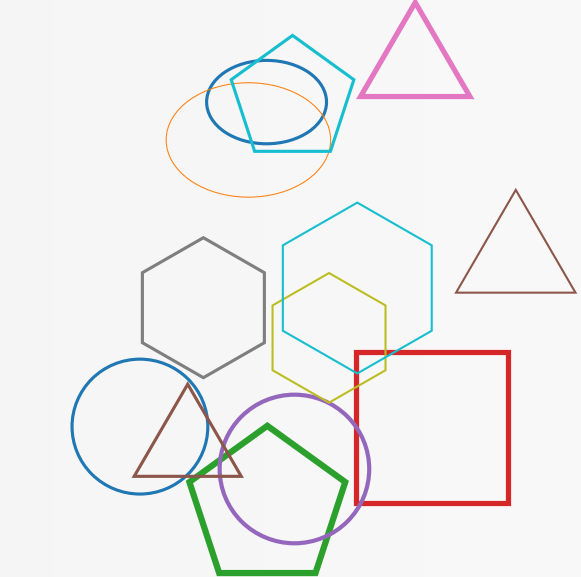[{"shape": "circle", "thickness": 1.5, "radius": 0.58, "center": [0.241, 0.26]}, {"shape": "oval", "thickness": 1.5, "radius": 0.52, "center": [0.459, 0.822]}, {"shape": "oval", "thickness": 0.5, "radius": 0.71, "center": [0.427, 0.757]}, {"shape": "pentagon", "thickness": 3, "radius": 0.7, "center": [0.46, 0.121]}, {"shape": "square", "thickness": 2.5, "radius": 0.66, "center": [0.743, 0.259]}, {"shape": "circle", "thickness": 2, "radius": 0.64, "center": [0.507, 0.187]}, {"shape": "triangle", "thickness": 1, "radius": 0.59, "center": [0.887, 0.552]}, {"shape": "triangle", "thickness": 1.5, "radius": 0.53, "center": [0.323, 0.227]}, {"shape": "triangle", "thickness": 2.5, "radius": 0.54, "center": [0.714, 0.886]}, {"shape": "hexagon", "thickness": 1.5, "radius": 0.61, "center": [0.35, 0.466]}, {"shape": "hexagon", "thickness": 1, "radius": 0.56, "center": [0.566, 0.414]}, {"shape": "pentagon", "thickness": 1.5, "radius": 0.55, "center": [0.503, 0.827]}, {"shape": "hexagon", "thickness": 1, "radius": 0.74, "center": [0.615, 0.5]}]